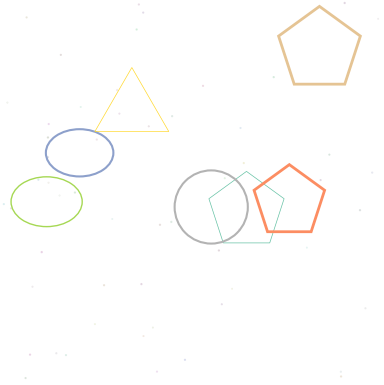[{"shape": "pentagon", "thickness": 0.5, "radius": 0.51, "center": [0.64, 0.452]}, {"shape": "pentagon", "thickness": 2, "radius": 0.48, "center": [0.752, 0.476]}, {"shape": "oval", "thickness": 1.5, "radius": 0.44, "center": [0.207, 0.603]}, {"shape": "oval", "thickness": 1, "radius": 0.46, "center": [0.121, 0.476]}, {"shape": "triangle", "thickness": 0.5, "radius": 0.55, "center": [0.342, 0.714]}, {"shape": "pentagon", "thickness": 2, "radius": 0.56, "center": [0.83, 0.872]}, {"shape": "circle", "thickness": 1.5, "radius": 0.48, "center": [0.549, 0.462]}]